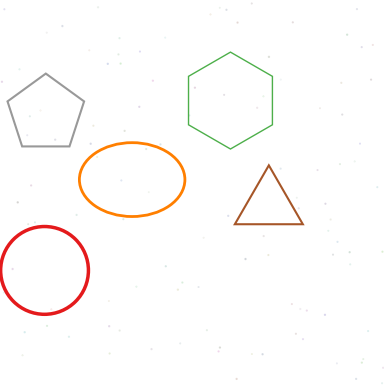[{"shape": "circle", "thickness": 2.5, "radius": 0.57, "center": [0.116, 0.298]}, {"shape": "hexagon", "thickness": 1, "radius": 0.63, "center": [0.599, 0.739]}, {"shape": "oval", "thickness": 2, "radius": 0.69, "center": [0.343, 0.534]}, {"shape": "triangle", "thickness": 1.5, "radius": 0.51, "center": [0.698, 0.469]}, {"shape": "pentagon", "thickness": 1.5, "radius": 0.52, "center": [0.119, 0.704]}]